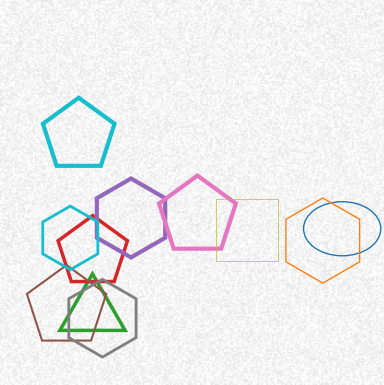[{"shape": "oval", "thickness": 1, "radius": 0.5, "center": [0.889, 0.406]}, {"shape": "hexagon", "thickness": 1, "radius": 0.55, "center": [0.838, 0.375]}, {"shape": "triangle", "thickness": 2.5, "radius": 0.49, "center": [0.24, 0.191]}, {"shape": "pentagon", "thickness": 2.5, "radius": 0.47, "center": [0.241, 0.345]}, {"shape": "hexagon", "thickness": 3, "radius": 0.51, "center": [0.34, 0.434]}, {"shape": "pentagon", "thickness": 1.5, "radius": 0.54, "center": [0.173, 0.203]}, {"shape": "pentagon", "thickness": 3, "radius": 0.52, "center": [0.513, 0.439]}, {"shape": "hexagon", "thickness": 2, "radius": 0.5, "center": [0.266, 0.173]}, {"shape": "square", "thickness": 0.5, "radius": 0.4, "center": [0.642, 0.403]}, {"shape": "pentagon", "thickness": 3, "radius": 0.49, "center": [0.204, 0.648]}, {"shape": "hexagon", "thickness": 2, "radius": 0.41, "center": [0.183, 0.382]}]